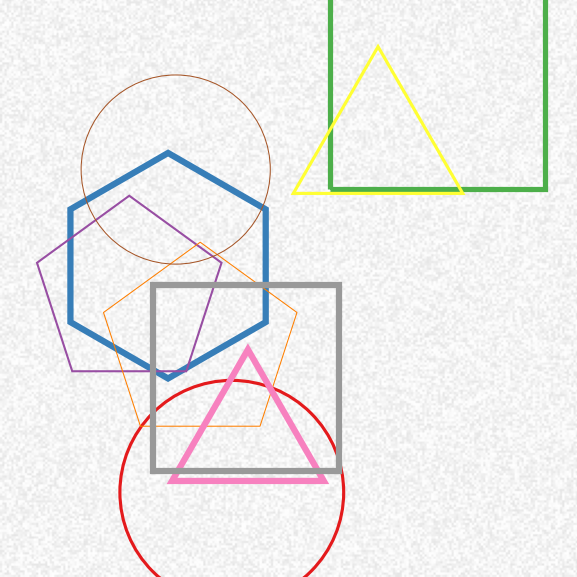[{"shape": "circle", "thickness": 1.5, "radius": 0.97, "center": [0.401, 0.147]}, {"shape": "hexagon", "thickness": 3, "radius": 0.98, "center": [0.291, 0.539]}, {"shape": "square", "thickness": 2.5, "radius": 0.93, "center": [0.757, 0.858]}, {"shape": "pentagon", "thickness": 1, "radius": 0.84, "center": [0.224, 0.492]}, {"shape": "pentagon", "thickness": 0.5, "radius": 0.88, "center": [0.347, 0.404]}, {"shape": "triangle", "thickness": 1.5, "radius": 0.85, "center": [0.655, 0.749]}, {"shape": "circle", "thickness": 0.5, "radius": 0.82, "center": [0.304, 0.706]}, {"shape": "triangle", "thickness": 3, "radius": 0.76, "center": [0.429, 0.242]}, {"shape": "square", "thickness": 3, "radius": 0.81, "center": [0.426, 0.344]}]